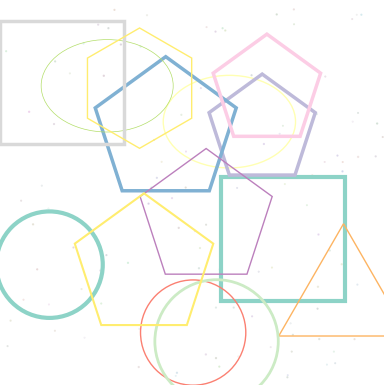[{"shape": "square", "thickness": 3, "radius": 0.8, "center": [0.735, 0.38]}, {"shape": "circle", "thickness": 3, "radius": 0.69, "center": [0.129, 0.313]}, {"shape": "oval", "thickness": 1, "radius": 0.86, "center": [0.596, 0.684]}, {"shape": "pentagon", "thickness": 2.5, "radius": 0.72, "center": [0.681, 0.663]}, {"shape": "circle", "thickness": 1, "radius": 0.68, "center": [0.502, 0.136]}, {"shape": "pentagon", "thickness": 2.5, "radius": 0.96, "center": [0.43, 0.66]}, {"shape": "triangle", "thickness": 1, "radius": 0.97, "center": [0.892, 0.224]}, {"shape": "oval", "thickness": 0.5, "radius": 0.86, "center": [0.278, 0.777]}, {"shape": "pentagon", "thickness": 2.5, "radius": 0.73, "center": [0.693, 0.765]}, {"shape": "square", "thickness": 2.5, "radius": 0.8, "center": [0.161, 0.786]}, {"shape": "pentagon", "thickness": 1, "radius": 0.9, "center": [0.535, 0.434]}, {"shape": "circle", "thickness": 2, "radius": 0.8, "center": [0.562, 0.113]}, {"shape": "hexagon", "thickness": 1, "radius": 0.78, "center": [0.363, 0.771]}, {"shape": "pentagon", "thickness": 1.5, "radius": 0.95, "center": [0.374, 0.309]}]